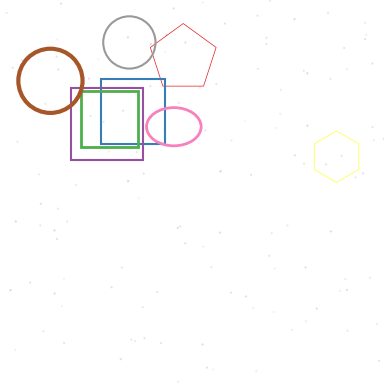[{"shape": "pentagon", "thickness": 0.5, "radius": 0.45, "center": [0.476, 0.849]}, {"shape": "square", "thickness": 1.5, "radius": 0.42, "center": [0.346, 0.71]}, {"shape": "square", "thickness": 2, "radius": 0.37, "center": [0.284, 0.691]}, {"shape": "square", "thickness": 1.5, "radius": 0.47, "center": [0.278, 0.678]}, {"shape": "hexagon", "thickness": 0.5, "radius": 0.33, "center": [0.874, 0.593]}, {"shape": "circle", "thickness": 3, "radius": 0.42, "center": [0.131, 0.79]}, {"shape": "oval", "thickness": 2, "radius": 0.35, "center": [0.452, 0.671]}, {"shape": "circle", "thickness": 1.5, "radius": 0.34, "center": [0.336, 0.89]}]